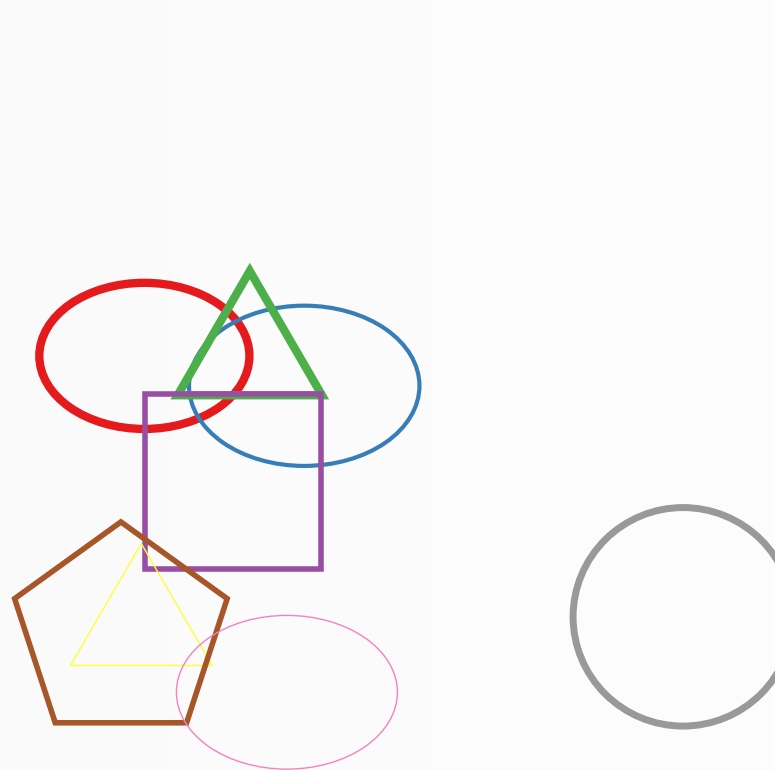[{"shape": "oval", "thickness": 3, "radius": 0.68, "center": [0.186, 0.538]}, {"shape": "oval", "thickness": 1.5, "radius": 0.74, "center": [0.393, 0.499]}, {"shape": "triangle", "thickness": 3, "radius": 0.54, "center": [0.322, 0.54]}, {"shape": "square", "thickness": 2, "radius": 0.57, "center": [0.301, 0.375]}, {"shape": "triangle", "thickness": 0.5, "radius": 0.53, "center": [0.182, 0.189]}, {"shape": "pentagon", "thickness": 2, "radius": 0.72, "center": [0.156, 0.178]}, {"shape": "oval", "thickness": 0.5, "radius": 0.71, "center": [0.37, 0.101]}, {"shape": "circle", "thickness": 2.5, "radius": 0.71, "center": [0.881, 0.199]}]